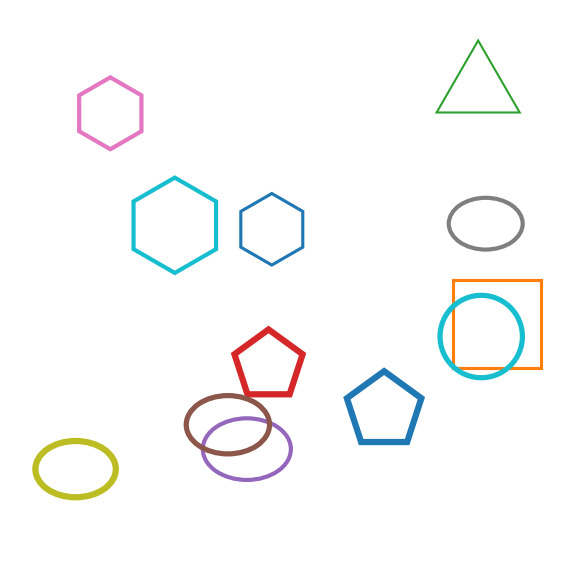[{"shape": "hexagon", "thickness": 1.5, "radius": 0.31, "center": [0.471, 0.602]}, {"shape": "pentagon", "thickness": 3, "radius": 0.34, "center": [0.665, 0.289]}, {"shape": "square", "thickness": 1.5, "radius": 0.38, "center": [0.861, 0.438]}, {"shape": "triangle", "thickness": 1, "radius": 0.42, "center": [0.828, 0.846]}, {"shape": "pentagon", "thickness": 3, "radius": 0.31, "center": [0.465, 0.367]}, {"shape": "oval", "thickness": 2, "radius": 0.38, "center": [0.427, 0.221]}, {"shape": "oval", "thickness": 2.5, "radius": 0.36, "center": [0.395, 0.264]}, {"shape": "hexagon", "thickness": 2, "radius": 0.31, "center": [0.191, 0.803]}, {"shape": "oval", "thickness": 2, "radius": 0.32, "center": [0.841, 0.612]}, {"shape": "oval", "thickness": 3, "radius": 0.35, "center": [0.131, 0.187]}, {"shape": "circle", "thickness": 2.5, "radius": 0.36, "center": [0.833, 0.416]}, {"shape": "hexagon", "thickness": 2, "radius": 0.41, "center": [0.303, 0.609]}]